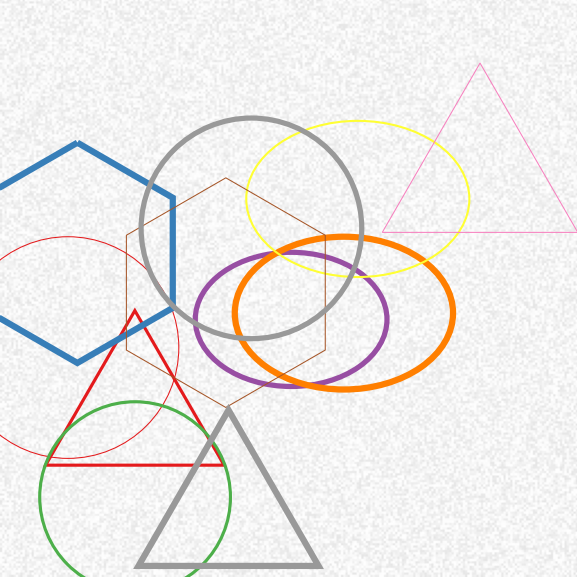[{"shape": "circle", "thickness": 0.5, "radius": 0.96, "center": [0.118, 0.397]}, {"shape": "triangle", "thickness": 1.5, "radius": 0.89, "center": [0.234, 0.283]}, {"shape": "hexagon", "thickness": 3, "radius": 0.95, "center": [0.134, 0.561]}, {"shape": "circle", "thickness": 1.5, "radius": 0.83, "center": [0.234, 0.138]}, {"shape": "oval", "thickness": 2.5, "radius": 0.83, "center": [0.504, 0.446]}, {"shape": "oval", "thickness": 3, "radius": 0.94, "center": [0.596, 0.457]}, {"shape": "oval", "thickness": 1, "radius": 0.97, "center": [0.62, 0.655]}, {"shape": "hexagon", "thickness": 0.5, "radius": 0.99, "center": [0.391, 0.492]}, {"shape": "triangle", "thickness": 0.5, "radius": 0.98, "center": [0.831, 0.694]}, {"shape": "triangle", "thickness": 3, "radius": 0.9, "center": [0.396, 0.109]}, {"shape": "circle", "thickness": 2.5, "radius": 0.96, "center": [0.435, 0.604]}]